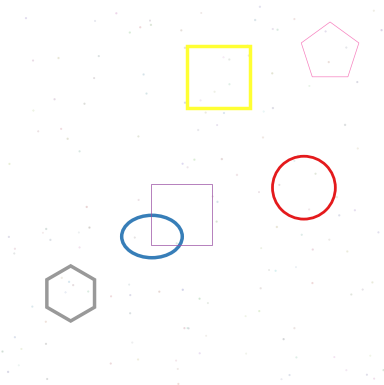[{"shape": "circle", "thickness": 2, "radius": 0.41, "center": [0.789, 0.513]}, {"shape": "oval", "thickness": 2.5, "radius": 0.39, "center": [0.395, 0.386]}, {"shape": "square", "thickness": 0.5, "radius": 0.4, "center": [0.47, 0.443]}, {"shape": "square", "thickness": 2.5, "radius": 0.41, "center": [0.567, 0.8]}, {"shape": "pentagon", "thickness": 0.5, "radius": 0.39, "center": [0.857, 0.864]}, {"shape": "hexagon", "thickness": 2.5, "radius": 0.36, "center": [0.184, 0.238]}]